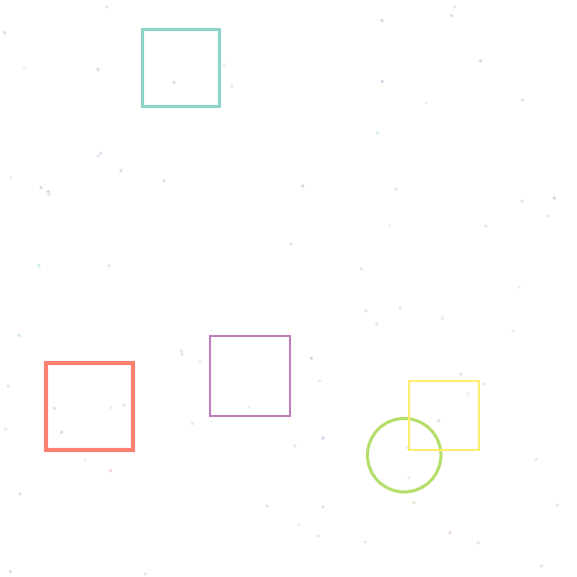[{"shape": "square", "thickness": 1.5, "radius": 0.34, "center": [0.313, 0.882]}, {"shape": "square", "thickness": 2, "radius": 0.38, "center": [0.155, 0.295]}, {"shape": "circle", "thickness": 1.5, "radius": 0.32, "center": [0.7, 0.211]}, {"shape": "square", "thickness": 1, "radius": 0.35, "center": [0.433, 0.348]}, {"shape": "square", "thickness": 1, "radius": 0.3, "center": [0.769, 0.279]}]